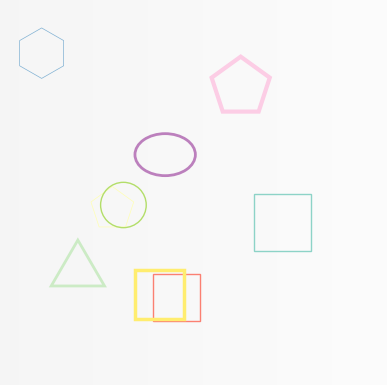[{"shape": "square", "thickness": 1, "radius": 0.37, "center": [0.729, 0.423]}, {"shape": "pentagon", "thickness": 0.5, "radius": 0.29, "center": [0.29, 0.457]}, {"shape": "square", "thickness": 1, "radius": 0.31, "center": [0.455, 0.227]}, {"shape": "hexagon", "thickness": 0.5, "radius": 0.33, "center": [0.107, 0.862]}, {"shape": "circle", "thickness": 1, "radius": 0.29, "center": [0.318, 0.468]}, {"shape": "pentagon", "thickness": 3, "radius": 0.39, "center": [0.621, 0.774]}, {"shape": "oval", "thickness": 2, "radius": 0.39, "center": [0.426, 0.598]}, {"shape": "triangle", "thickness": 2, "radius": 0.4, "center": [0.201, 0.297]}, {"shape": "square", "thickness": 2.5, "radius": 0.32, "center": [0.412, 0.234]}]